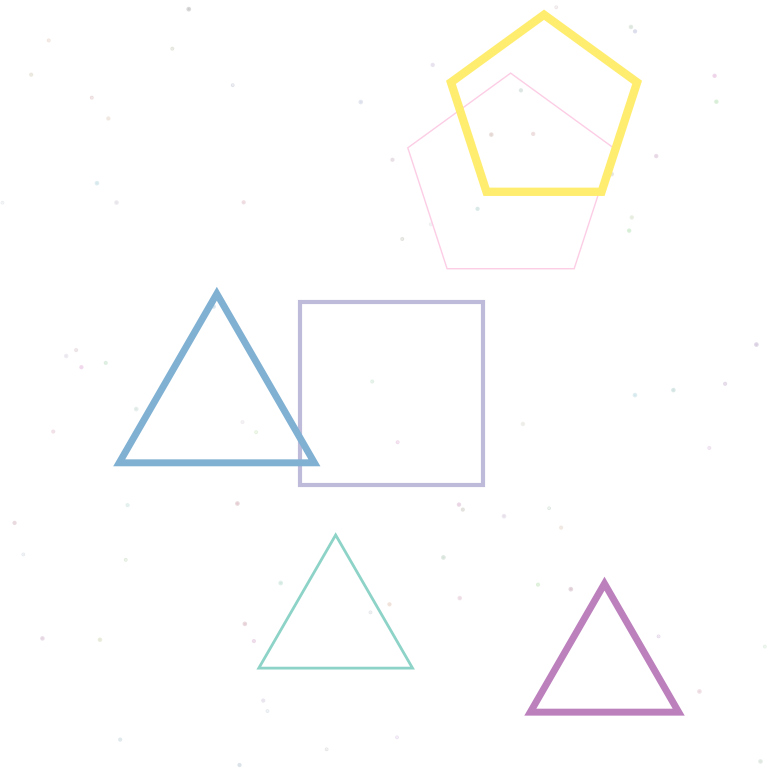[{"shape": "triangle", "thickness": 1, "radius": 0.58, "center": [0.436, 0.19]}, {"shape": "square", "thickness": 1.5, "radius": 0.6, "center": [0.509, 0.489]}, {"shape": "triangle", "thickness": 2.5, "radius": 0.73, "center": [0.282, 0.472]}, {"shape": "pentagon", "thickness": 0.5, "radius": 0.7, "center": [0.663, 0.765]}, {"shape": "triangle", "thickness": 2.5, "radius": 0.56, "center": [0.785, 0.131]}, {"shape": "pentagon", "thickness": 3, "radius": 0.64, "center": [0.707, 0.854]}]